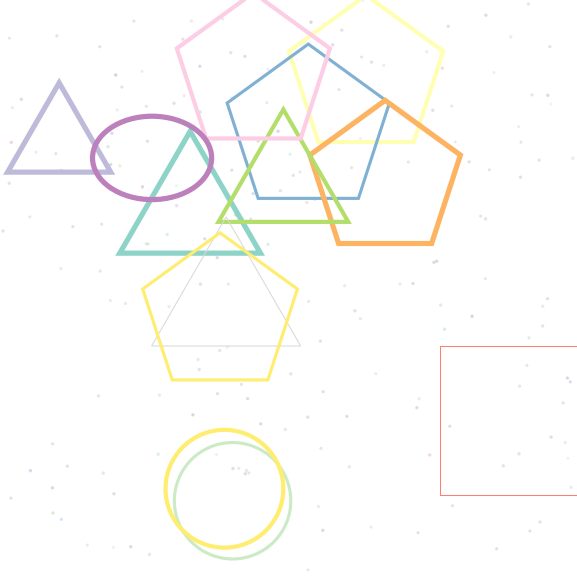[{"shape": "triangle", "thickness": 2.5, "radius": 0.7, "center": [0.329, 0.631]}, {"shape": "pentagon", "thickness": 2, "radius": 0.7, "center": [0.634, 0.867]}, {"shape": "triangle", "thickness": 2.5, "radius": 0.52, "center": [0.102, 0.753]}, {"shape": "square", "thickness": 0.5, "radius": 0.64, "center": [0.89, 0.271]}, {"shape": "pentagon", "thickness": 1.5, "radius": 0.74, "center": [0.534, 0.775]}, {"shape": "pentagon", "thickness": 2.5, "radius": 0.69, "center": [0.667, 0.688]}, {"shape": "triangle", "thickness": 2, "radius": 0.65, "center": [0.491, 0.68]}, {"shape": "pentagon", "thickness": 2, "radius": 0.7, "center": [0.439, 0.872]}, {"shape": "triangle", "thickness": 0.5, "radius": 0.75, "center": [0.392, 0.474]}, {"shape": "oval", "thickness": 2.5, "radius": 0.52, "center": [0.263, 0.726]}, {"shape": "circle", "thickness": 1.5, "radius": 0.5, "center": [0.403, 0.132]}, {"shape": "pentagon", "thickness": 1.5, "radius": 0.7, "center": [0.381, 0.455]}, {"shape": "circle", "thickness": 2, "radius": 0.51, "center": [0.389, 0.153]}]